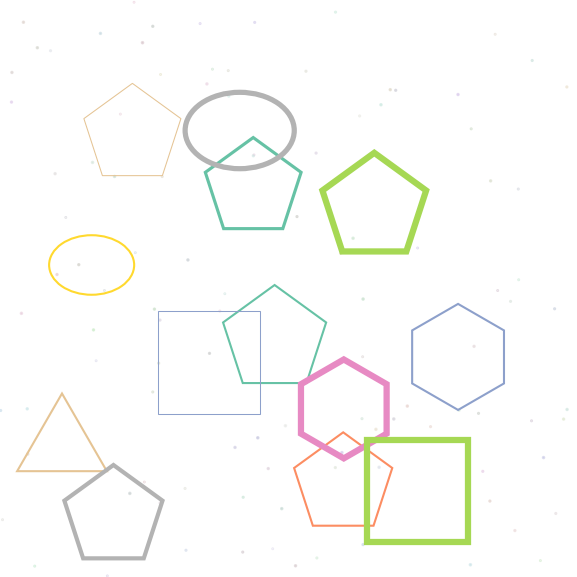[{"shape": "pentagon", "thickness": 1.5, "radius": 0.44, "center": [0.438, 0.674]}, {"shape": "pentagon", "thickness": 1, "radius": 0.47, "center": [0.476, 0.412]}, {"shape": "pentagon", "thickness": 1, "radius": 0.45, "center": [0.594, 0.161]}, {"shape": "square", "thickness": 0.5, "radius": 0.44, "center": [0.362, 0.372]}, {"shape": "hexagon", "thickness": 1, "radius": 0.46, "center": [0.793, 0.381]}, {"shape": "hexagon", "thickness": 3, "radius": 0.43, "center": [0.595, 0.291]}, {"shape": "pentagon", "thickness": 3, "radius": 0.47, "center": [0.648, 0.64]}, {"shape": "square", "thickness": 3, "radius": 0.44, "center": [0.723, 0.149]}, {"shape": "oval", "thickness": 1, "radius": 0.37, "center": [0.159, 0.54]}, {"shape": "pentagon", "thickness": 0.5, "radius": 0.44, "center": [0.229, 0.766]}, {"shape": "triangle", "thickness": 1, "radius": 0.45, "center": [0.107, 0.228]}, {"shape": "pentagon", "thickness": 2, "radius": 0.45, "center": [0.196, 0.105]}, {"shape": "oval", "thickness": 2.5, "radius": 0.47, "center": [0.415, 0.773]}]